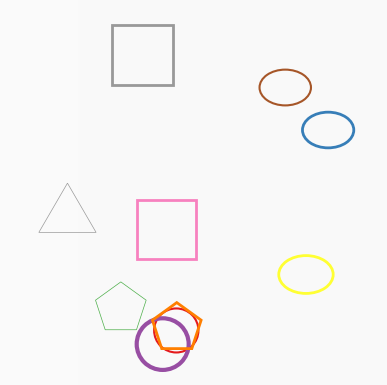[{"shape": "circle", "thickness": 1.5, "radius": 0.29, "center": [0.455, 0.142]}, {"shape": "oval", "thickness": 2, "radius": 0.33, "center": [0.847, 0.662]}, {"shape": "pentagon", "thickness": 0.5, "radius": 0.34, "center": [0.312, 0.199]}, {"shape": "circle", "thickness": 3, "radius": 0.34, "center": [0.42, 0.106]}, {"shape": "pentagon", "thickness": 2, "radius": 0.33, "center": [0.456, 0.148]}, {"shape": "oval", "thickness": 2, "radius": 0.35, "center": [0.79, 0.287]}, {"shape": "oval", "thickness": 1.5, "radius": 0.33, "center": [0.736, 0.773]}, {"shape": "square", "thickness": 2, "radius": 0.38, "center": [0.43, 0.404]}, {"shape": "square", "thickness": 2, "radius": 0.39, "center": [0.367, 0.857]}, {"shape": "triangle", "thickness": 0.5, "radius": 0.43, "center": [0.174, 0.439]}]